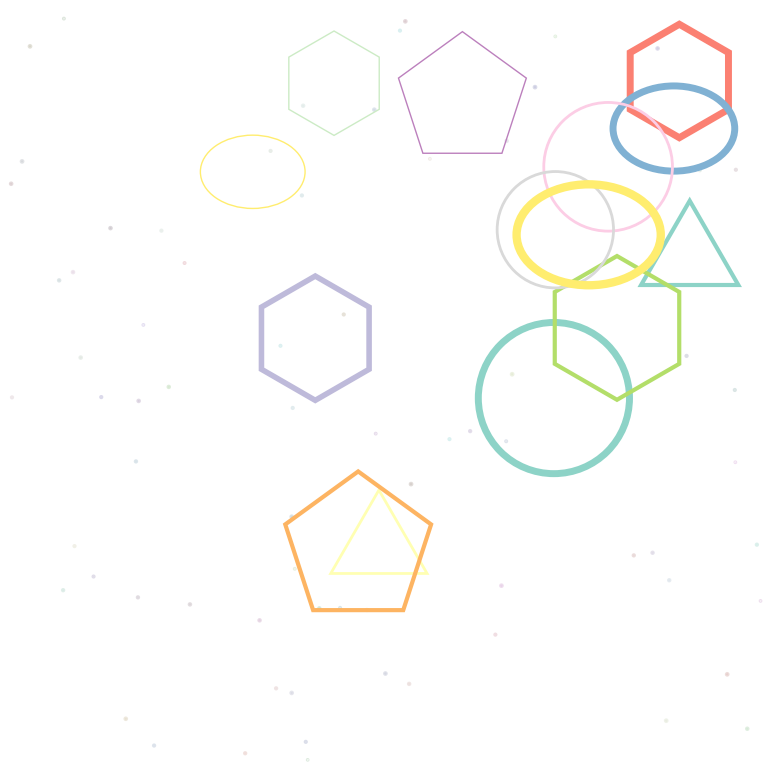[{"shape": "triangle", "thickness": 1.5, "radius": 0.36, "center": [0.896, 0.666]}, {"shape": "circle", "thickness": 2.5, "radius": 0.49, "center": [0.719, 0.483]}, {"shape": "triangle", "thickness": 1, "radius": 0.36, "center": [0.492, 0.291]}, {"shape": "hexagon", "thickness": 2, "radius": 0.4, "center": [0.409, 0.561]}, {"shape": "hexagon", "thickness": 2.5, "radius": 0.37, "center": [0.882, 0.895]}, {"shape": "oval", "thickness": 2.5, "radius": 0.4, "center": [0.875, 0.833]}, {"shape": "pentagon", "thickness": 1.5, "radius": 0.5, "center": [0.465, 0.288]}, {"shape": "hexagon", "thickness": 1.5, "radius": 0.47, "center": [0.801, 0.574]}, {"shape": "circle", "thickness": 1, "radius": 0.42, "center": [0.79, 0.783]}, {"shape": "circle", "thickness": 1, "radius": 0.38, "center": [0.721, 0.702]}, {"shape": "pentagon", "thickness": 0.5, "radius": 0.44, "center": [0.601, 0.872]}, {"shape": "hexagon", "thickness": 0.5, "radius": 0.34, "center": [0.434, 0.892]}, {"shape": "oval", "thickness": 0.5, "radius": 0.34, "center": [0.328, 0.777]}, {"shape": "oval", "thickness": 3, "radius": 0.47, "center": [0.765, 0.695]}]